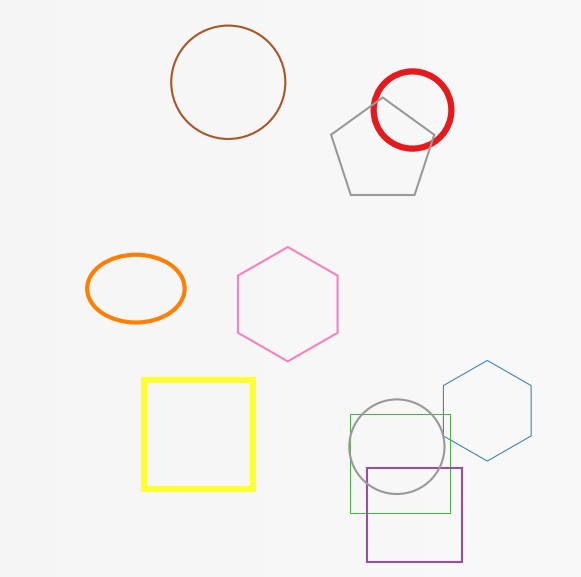[{"shape": "circle", "thickness": 3, "radius": 0.33, "center": [0.71, 0.809]}, {"shape": "hexagon", "thickness": 0.5, "radius": 0.44, "center": [0.838, 0.288]}, {"shape": "square", "thickness": 0.5, "radius": 0.43, "center": [0.688, 0.197]}, {"shape": "square", "thickness": 1, "radius": 0.41, "center": [0.713, 0.107]}, {"shape": "oval", "thickness": 2, "radius": 0.42, "center": [0.234, 0.499]}, {"shape": "square", "thickness": 3, "radius": 0.47, "center": [0.342, 0.248]}, {"shape": "circle", "thickness": 1, "radius": 0.49, "center": [0.393, 0.857]}, {"shape": "hexagon", "thickness": 1, "radius": 0.49, "center": [0.495, 0.472]}, {"shape": "pentagon", "thickness": 1, "radius": 0.47, "center": [0.658, 0.737]}, {"shape": "circle", "thickness": 1, "radius": 0.41, "center": [0.683, 0.226]}]